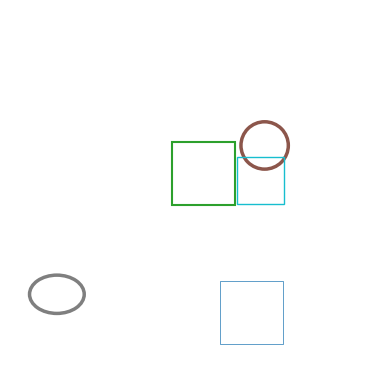[{"shape": "square", "thickness": 0.5, "radius": 0.41, "center": [0.653, 0.188]}, {"shape": "square", "thickness": 1.5, "radius": 0.41, "center": [0.528, 0.55]}, {"shape": "circle", "thickness": 2.5, "radius": 0.31, "center": [0.687, 0.622]}, {"shape": "oval", "thickness": 2.5, "radius": 0.36, "center": [0.148, 0.236]}, {"shape": "square", "thickness": 1, "radius": 0.3, "center": [0.676, 0.531]}]